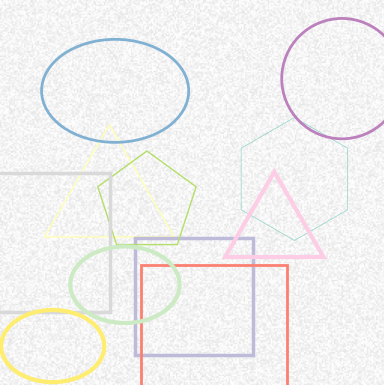[{"shape": "hexagon", "thickness": 0.5, "radius": 0.8, "center": [0.765, 0.535]}, {"shape": "triangle", "thickness": 1, "radius": 0.97, "center": [0.284, 0.482]}, {"shape": "square", "thickness": 2.5, "radius": 0.76, "center": [0.504, 0.23]}, {"shape": "square", "thickness": 2, "radius": 0.95, "center": [0.556, 0.123]}, {"shape": "oval", "thickness": 2, "radius": 0.96, "center": [0.299, 0.764]}, {"shape": "pentagon", "thickness": 1, "radius": 0.67, "center": [0.382, 0.473]}, {"shape": "triangle", "thickness": 3, "radius": 0.74, "center": [0.713, 0.406]}, {"shape": "square", "thickness": 2.5, "radius": 0.9, "center": [0.106, 0.369]}, {"shape": "circle", "thickness": 2, "radius": 0.78, "center": [0.888, 0.796]}, {"shape": "oval", "thickness": 3, "radius": 0.71, "center": [0.324, 0.26]}, {"shape": "oval", "thickness": 3, "radius": 0.67, "center": [0.137, 0.101]}]